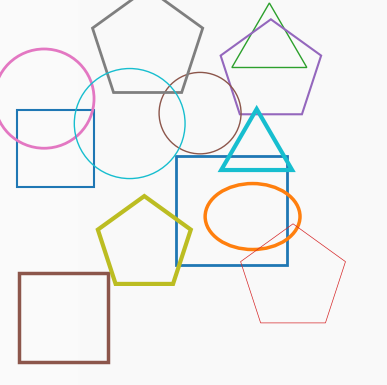[{"shape": "square", "thickness": 1.5, "radius": 0.5, "center": [0.144, 0.613]}, {"shape": "square", "thickness": 2, "radius": 0.71, "center": [0.597, 0.453]}, {"shape": "oval", "thickness": 2.5, "radius": 0.61, "center": [0.652, 0.438]}, {"shape": "triangle", "thickness": 1, "radius": 0.56, "center": [0.695, 0.881]}, {"shape": "pentagon", "thickness": 0.5, "radius": 0.71, "center": [0.756, 0.276]}, {"shape": "pentagon", "thickness": 1.5, "radius": 0.68, "center": [0.699, 0.813]}, {"shape": "square", "thickness": 2.5, "radius": 0.58, "center": [0.164, 0.175]}, {"shape": "circle", "thickness": 1, "radius": 0.53, "center": [0.516, 0.706]}, {"shape": "circle", "thickness": 2, "radius": 0.64, "center": [0.114, 0.744]}, {"shape": "pentagon", "thickness": 2, "radius": 0.75, "center": [0.381, 0.881]}, {"shape": "pentagon", "thickness": 3, "radius": 0.63, "center": [0.372, 0.365]}, {"shape": "circle", "thickness": 1, "radius": 0.71, "center": [0.335, 0.679]}, {"shape": "triangle", "thickness": 3, "radius": 0.53, "center": [0.662, 0.611]}]